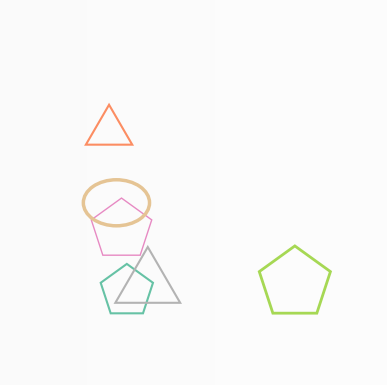[{"shape": "pentagon", "thickness": 1.5, "radius": 0.35, "center": [0.327, 0.244]}, {"shape": "triangle", "thickness": 1.5, "radius": 0.35, "center": [0.281, 0.659]}, {"shape": "pentagon", "thickness": 1, "radius": 0.41, "center": [0.314, 0.403]}, {"shape": "pentagon", "thickness": 2, "radius": 0.48, "center": [0.761, 0.265]}, {"shape": "oval", "thickness": 2.5, "radius": 0.43, "center": [0.3, 0.473]}, {"shape": "triangle", "thickness": 1.5, "radius": 0.48, "center": [0.381, 0.262]}]